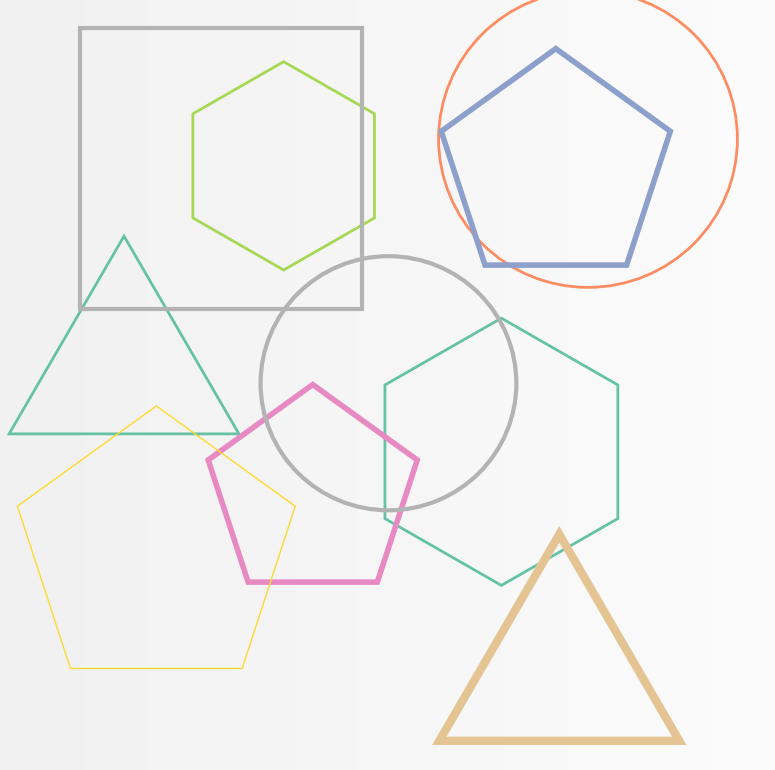[{"shape": "triangle", "thickness": 1, "radius": 0.86, "center": [0.16, 0.522]}, {"shape": "hexagon", "thickness": 1, "radius": 0.87, "center": [0.647, 0.413]}, {"shape": "circle", "thickness": 1, "radius": 0.96, "center": [0.759, 0.82]}, {"shape": "pentagon", "thickness": 2, "radius": 0.78, "center": [0.717, 0.781]}, {"shape": "pentagon", "thickness": 2, "radius": 0.71, "center": [0.404, 0.359]}, {"shape": "hexagon", "thickness": 1, "radius": 0.68, "center": [0.366, 0.785]}, {"shape": "pentagon", "thickness": 0.5, "radius": 0.94, "center": [0.202, 0.284]}, {"shape": "triangle", "thickness": 3, "radius": 0.89, "center": [0.722, 0.127]}, {"shape": "square", "thickness": 1.5, "radius": 0.91, "center": [0.285, 0.781]}, {"shape": "circle", "thickness": 1.5, "radius": 0.83, "center": [0.501, 0.502]}]